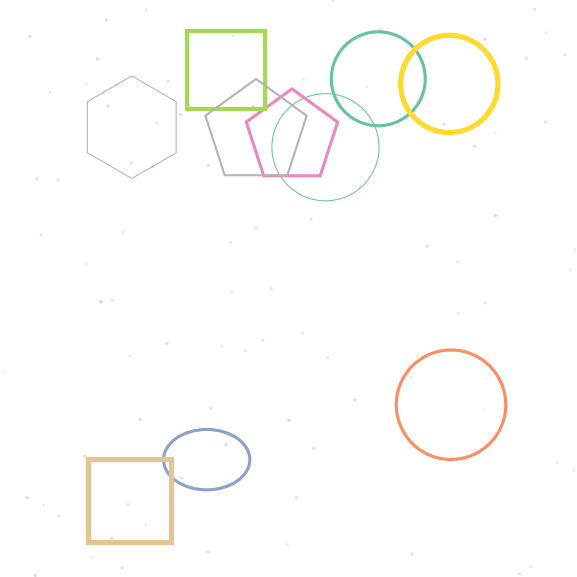[{"shape": "circle", "thickness": 1.5, "radius": 0.41, "center": [0.655, 0.863]}, {"shape": "circle", "thickness": 0.5, "radius": 0.46, "center": [0.564, 0.744]}, {"shape": "circle", "thickness": 1.5, "radius": 0.47, "center": [0.781, 0.298]}, {"shape": "oval", "thickness": 1.5, "radius": 0.37, "center": [0.358, 0.203]}, {"shape": "pentagon", "thickness": 1.5, "radius": 0.42, "center": [0.506, 0.762]}, {"shape": "square", "thickness": 2, "radius": 0.34, "center": [0.391, 0.878]}, {"shape": "circle", "thickness": 2.5, "radius": 0.42, "center": [0.778, 0.854]}, {"shape": "square", "thickness": 2.5, "radius": 0.36, "center": [0.224, 0.132]}, {"shape": "hexagon", "thickness": 0.5, "radius": 0.44, "center": [0.228, 0.779]}, {"shape": "pentagon", "thickness": 1, "radius": 0.46, "center": [0.443, 0.77]}]